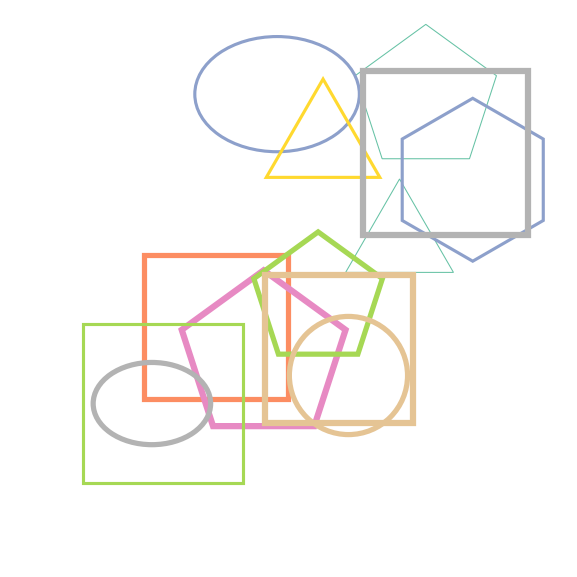[{"shape": "pentagon", "thickness": 0.5, "radius": 0.64, "center": [0.737, 0.828]}, {"shape": "triangle", "thickness": 0.5, "radius": 0.54, "center": [0.692, 0.581]}, {"shape": "square", "thickness": 2.5, "radius": 0.62, "center": [0.374, 0.433]}, {"shape": "oval", "thickness": 1.5, "radius": 0.71, "center": [0.48, 0.836]}, {"shape": "hexagon", "thickness": 1.5, "radius": 0.71, "center": [0.819, 0.688]}, {"shape": "pentagon", "thickness": 3, "radius": 0.75, "center": [0.457, 0.382]}, {"shape": "pentagon", "thickness": 2.5, "radius": 0.59, "center": [0.551, 0.481]}, {"shape": "square", "thickness": 1.5, "radius": 0.69, "center": [0.282, 0.3]}, {"shape": "triangle", "thickness": 1.5, "radius": 0.57, "center": [0.559, 0.749]}, {"shape": "circle", "thickness": 2.5, "radius": 0.51, "center": [0.603, 0.349]}, {"shape": "square", "thickness": 3, "radius": 0.64, "center": [0.587, 0.394]}, {"shape": "oval", "thickness": 2.5, "radius": 0.51, "center": [0.263, 0.3]}, {"shape": "square", "thickness": 3, "radius": 0.71, "center": [0.771, 0.734]}]